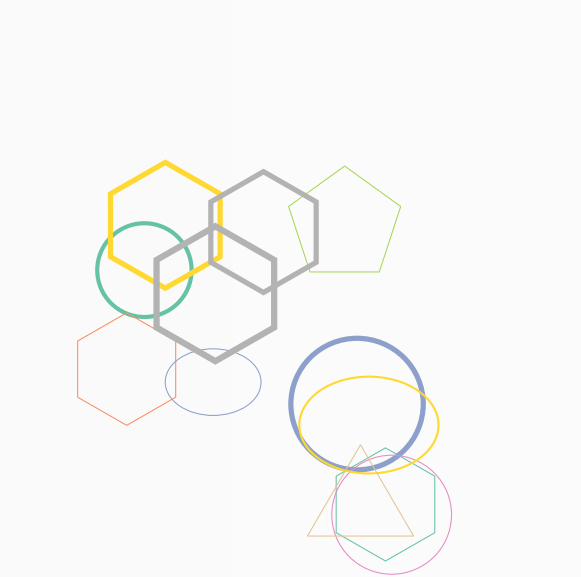[{"shape": "hexagon", "thickness": 0.5, "radius": 0.49, "center": [0.663, 0.126]}, {"shape": "circle", "thickness": 2, "radius": 0.41, "center": [0.248, 0.531]}, {"shape": "hexagon", "thickness": 0.5, "radius": 0.49, "center": [0.218, 0.36]}, {"shape": "oval", "thickness": 0.5, "radius": 0.41, "center": [0.367, 0.337]}, {"shape": "circle", "thickness": 2.5, "radius": 0.57, "center": [0.614, 0.299]}, {"shape": "circle", "thickness": 0.5, "radius": 0.52, "center": [0.674, 0.108]}, {"shape": "pentagon", "thickness": 0.5, "radius": 0.51, "center": [0.593, 0.61]}, {"shape": "oval", "thickness": 1, "radius": 0.6, "center": [0.635, 0.263]}, {"shape": "hexagon", "thickness": 2.5, "radius": 0.54, "center": [0.284, 0.609]}, {"shape": "triangle", "thickness": 0.5, "radius": 0.53, "center": [0.62, 0.124]}, {"shape": "hexagon", "thickness": 2.5, "radius": 0.52, "center": [0.453, 0.597]}, {"shape": "hexagon", "thickness": 3, "radius": 0.58, "center": [0.37, 0.491]}]